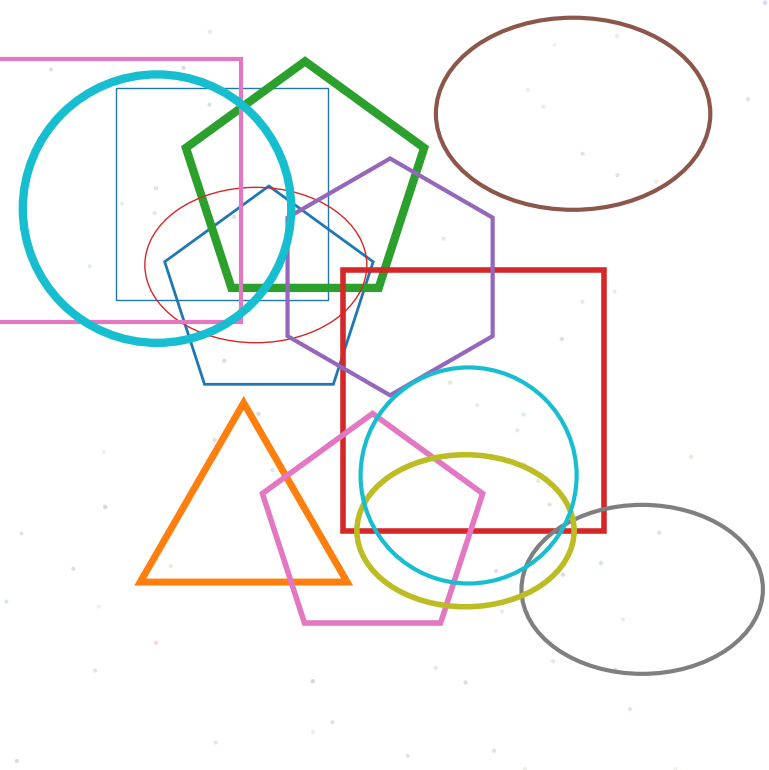[{"shape": "square", "thickness": 0.5, "radius": 0.69, "center": [0.288, 0.749]}, {"shape": "pentagon", "thickness": 1, "radius": 0.71, "center": [0.349, 0.616]}, {"shape": "triangle", "thickness": 2.5, "radius": 0.78, "center": [0.316, 0.322]}, {"shape": "pentagon", "thickness": 3, "radius": 0.81, "center": [0.396, 0.758]}, {"shape": "square", "thickness": 2, "radius": 0.85, "center": [0.615, 0.48]}, {"shape": "oval", "thickness": 0.5, "radius": 0.72, "center": [0.332, 0.656]}, {"shape": "hexagon", "thickness": 1.5, "radius": 0.77, "center": [0.507, 0.64]}, {"shape": "oval", "thickness": 1.5, "radius": 0.89, "center": [0.744, 0.852]}, {"shape": "pentagon", "thickness": 2, "radius": 0.75, "center": [0.484, 0.313]}, {"shape": "square", "thickness": 1.5, "radius": 0.85, "center": [0.142, 0.752]}, {"shape": "oval", "thickness": 1.5, "radius": 0.78, "center": [0.834, 0.235]}, {"shape": "oval", "thickness": 2, "radius": 0.71, "center": [0.605, 0.311]}, {"shape": "circle", "thickness": 1.5, "radius": 0.7, "center": [0.609, 0.382]}, {"shape": "circle", "thickness": 3, "radius": 0.87, "center": [0.204, 0.729]}]